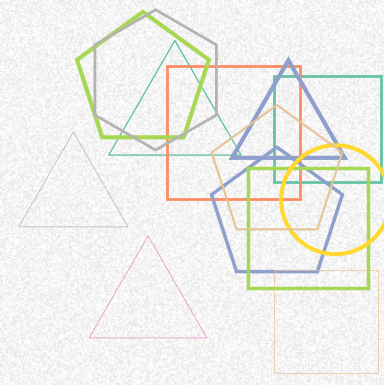[{"shape": "square", "thickness": 2, "radius": 0.69, "center": [0.851, 0.666]}, {"shape": "triangle", "thickness": 1, "radius": 0.99, "center": [0.454, 0.696]}, {"shape": "square", "thickness": 2, "radius": 0.86, "center": [0.606, 0.656]}, {"shape": "pentagon", "thickness": 2.5, "radius": 0.89, "center": [0.719, 0.439]}, {"shape": "triangle", "thickness": 3, "radius": 0.84, "center": [0.749, 0.675]}, {"shape": "triangle", "thickness": 0.5, "radius": 0.88, "center": [0.385, 0.211]}, {"shape": "square", "thickness": 2.5, "radius": 0.78, "center": [0.8, 0.408]}, {"shape": "pentagon", "thickness": 3, "radius": 0.9, "center": [0.371, 0.789]}, {"shape": "circle", "thickness": 3, "radius": 0.71, "center": [0.872, 0.481]}, {"shape": "pentagon", "thickness": 1.5, "radius": 0.89, "center": [0.719, 0.549]}, {"shape": "square", "thickness": 0.5, "radius": 0.67, "center": [0.847, 0.164]}, {"shape": "hexagon", "thickness": 2, "radius": 0.91, "center": [0.404, 0.792]}, {"shape": "triangle", "thickness": 0.5, "radius": 0.82, "center": [0.191, 0.493]}]